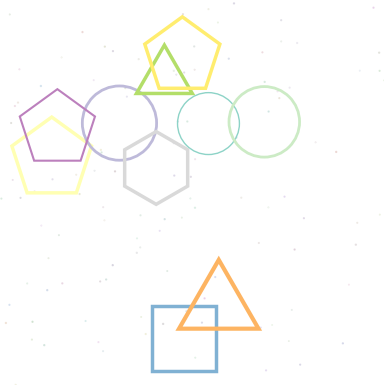[{"shape": "circle", "thickness": 1, "radius": 0.4, "center": [0.541, 0.679]}, {"shape": "pentagon", "thickness": 2.5, "radius": 0.54, "center": [0.134, 0.587]}, {"shape": "circle", "thickness": 2, "radius": 0.48, "center": [0.31, 0.68]}, {"shape": "square", "thickness": 2.5, "radius": 0.42, "center": [0.478, 0.12]}, {"shape": "triangle", "thickness": 3, "radius": 0.6, "center": [0.568, 0.206]}, {"shape": "triangle", "thickness": 2.5, "radius": 0.42, "center": [0.427, 0.799]}, {"shape": "hexagon", "thickness": 2.5, "radius": 0.47, "center": [0.406, 0.564]}, {"shape": "pentagon", "thickness": 1.5, "radius": 0.51, "center": [0.149, 0.666]}, {"shape": "circle", "thickness": 2, "radius": 0.46, "center": [0.686, 0.684]}, {"shape": "pentagon", "thickness": 2.5, "radius": 0.51, "center": [0.474, 0.854]}]